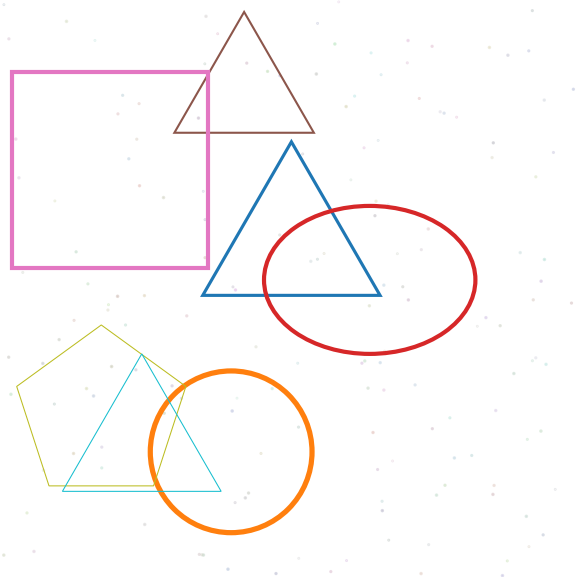[{"shape": "triangle", "thickness": 1.5, "radius": 0.89, "center": [0.505, 0.576]}, {"shape": "circle", "thickness": 2.5, "radius": 0.7, "center": [0.4, 0.217]}, {"shape": "oval", "thickness": 2, "radius": 0.92, "center": [0.64, 0.514]}, {"shape": "triangle", "thickness": 1, "radius": 0.7, "center": [0.423, 0.839]}, {"shape": "square", "thickness": 2, "radius": 0.85, "center": [0.191, 0.705]}, {"shape": "pentagon", "thickness": 0.5, "radius": 0.77, "center": [0.175, 0.282]}, {"shape": "triangle", "thickness": 0.5, "radius": 0.79, "center": [0.246, 0.228]}]